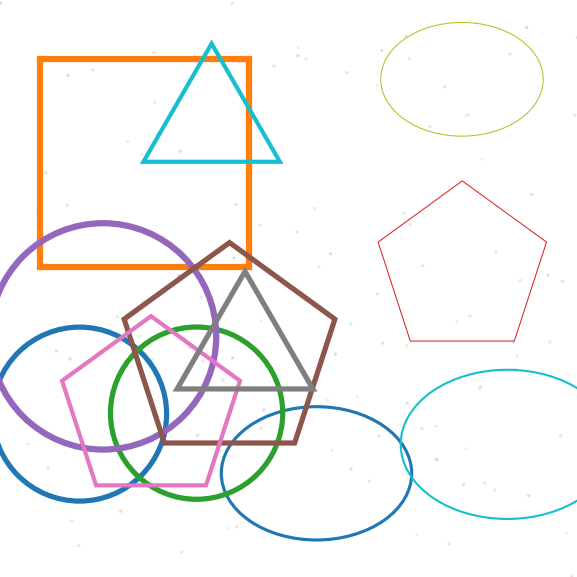[{"shape": "oval", "thickness": 1.5, "radius": 0.82, "center": [0.548, 0.18]}, {"shape": "circle", "thickness": 2.5, "radius": 0.75, "center": [0.138, 0.282]}, {"shape": "square", "thickness": 3, "radius": 0.9, "center": [0.25, 0.717]}, {"shape": "circle", "thickness": 2.5, "radius": 0.75, "center": [0.34, 0.284]}, {"shape": "pentagon", "thickness": 0.5, "radius": 0.77, "center": [0.801, 0.533]}, {"shape": "circle", "thickness": 3, "radius": 0.98, "center": [0.178, 0.417]}, {"shape": "pentagon", "thickness": 2.5, "radius": 0.96, "center": [0.397, 0.387]}, {"shape": "pentagon", "thickness": 2, "radius": 0.81, "center": [0.262, 0.29]}, {"shape": "triangle", "thickness": 2.5, "radius": 0.68, "center": [0.424, 0.394]}, {"shape": "oval", "thickness": 0.5, "radius": 0.7, "center": [0.8, 0.862]}, {"shape": "oval", "thickness": 1, "radius": 0.92, "center": [0.878, 0.23]}, {"shape": "triangle", "thickness": 2, "radius": 0.68, "center": [0.366, 0.787]}]